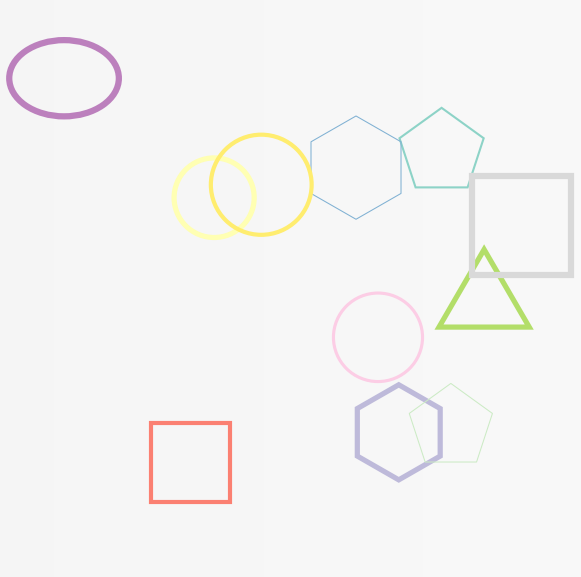[{"shape": "pentagon", "thickness": 1, "radius": 0.38, "center": [0.76, 0.736]}, {"shape": "circle", "thickness": 2.5, "radius": 0.34, "center": [0.368, 0.657]}, {"shape": "hexagon", "thickness": 2.5, "radius": 0.41, "center": [0.686, 0.251]}, {"shape": "square", "thickness": 2, "radius": 0.34, "center": [0.327, 0.198]}, {"shape": "hexagon", "thickness": 0.5, "radius": 0.45, "center": [0.612, 0.709]}, {"shape": "triangle", "thickness": 2.5, "radius": 0.45, "center": [0.833, 0.478]}, {"shape": "circle", "thickness": 1.5, "radius": 0.38, "center": [0.65, 0.415]}, {"shape": "square", "thickness": 3, "radius": 0.43, "center": [0.897, 0.609]}, {"shape": "oval", "thickness": 3, "radius": 0.47, "center": [0.11, 0.864]}, {"shape": "pentagon", "thickness": 0.5, "radius": 0.38, "center": [0.776, 0.26]}, {"shape": "circle", "thickness": 2, "radius": 0.43, "center": [0.449, 0.679]}]